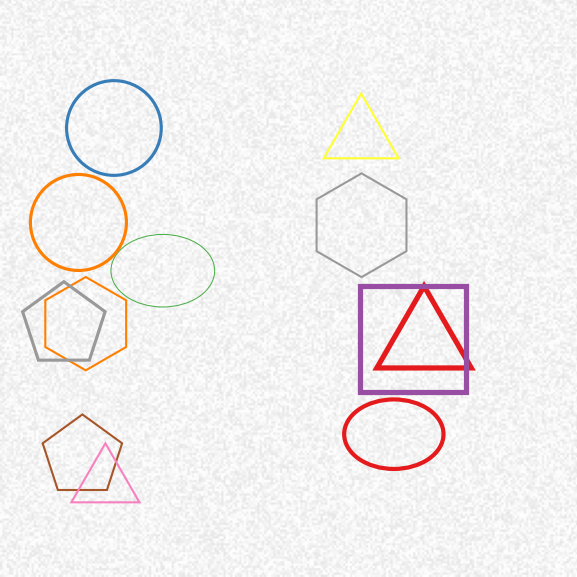[{"shape": "oval", "thickness": 2, "radius": 0.43, "center": [0.682, 0.247]}, {"shape": "triangle", "thickness": 2.5, "radius": 0.47, "center": [0.734, 0.409]}, {"shape": "circle", "thickness": 1.5, "radius": 0.41, "center": [0.197, 0.777]}, {"shape": "oval", "thickness": 0.5, "radius": 0.45, "center": [0.282, 0.53]}, {"shape": "square", "thickness": 2.5, "radius": 0.46, "center": [0.715, 0.412]}, {"shape": "hexagon", "thickness": 1, "radius": 0.4, "center": [0.148, 0.439]}, {"shape": "circle", "thickness": 1.5, "radius": 0.42, "center": [0.136, 0.614]}, {"shape": "triangle", "thickness": 1, "radius": 0.37, "center": [0.625, 0.762]}, {"shape": "pentagon", "thickness": 1, "radius": 0.36, "center": [0.143, 0.209]}, {"shape": "triangle", "thickness": 1, "radius": 0.34, "center": [0.183, 0.163]}, {"shape": "hexagon", "thickness": 1, "radius": 0.45, "center": [0.626, 0.609]}, {"shape": "pentagon", "thickness": 1.5, "radius": 0.38, "center": [0.111, 0.436]}]